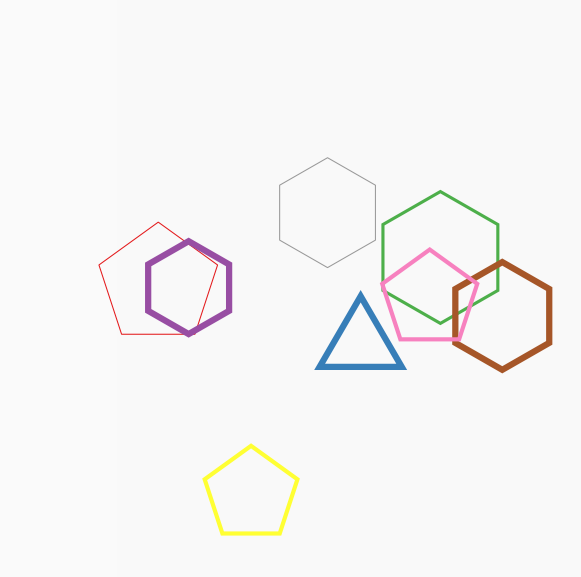[{"shape": "pentagon", "thickness": 0.5, "radius": 0.54, "center": [0.272, 0.507]}, {"shape": "triangle", "thickness": 3, "radius": 0.41, "center": [0.621, 0.405]}, {"shape": "hexagon", "thickness": 1.5, "radius": 0.57, "center": [0.758, 0.553]}, {"shape": "hexagon", "thickness": 3, "radius": 0.4, "center": [0.325, 0.501]}, {"shape": "pentagon", "thickness": 2, "radius": 0.42, "center": [0.432, 0.143]}, {"shape": "hexagon", "thickness": 3, "radius": 0.47, "center": [0.864, 0.452]}, {"shape": "pentagon", "thickness": 2, "radius": 0.43, "center": [0.739, 0.481]}, {"shape": "hexagon", "thickness": 0.5, "radius": 0.48, "center": [0.564, 0.631]}]